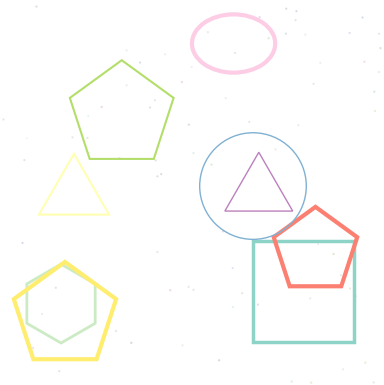[{"shape": "square", "thickness": 2.5, "radius": 0.66, "center": [0.787, 0.242]}, {"shape": "triangle", "thickness": 1.5, "radius": 0.53, "center": [0.192, 0.495]}, {"shape": "pentagon", "thickness": 3, "radius": 0.57, "center": [0.819, 0.349]}, {"shape": "circle", "thickness": 1, "radius": 0.69, "center": [0.657, 0.517]}, {"shape": "pentagon", "thickness": 1.5, "radius": 0.71, "center": [0.316, 0.702]}, {"shape": "oval", "thickness": 3, "radius": 0.54, "center": [0.607, 0.887]}, {"shape": "triangle", "thickness": 1, "radius": 0.51, "center": [0.672, 0.503]}, {"shape": "hexagon", "thickness": 2, "radius": 0.51, "center": [0.159, 0.211]}, {"shape": "pentagon", "thickness": 3, "radius": 0.7, "center": [0.169, 0.18]}]